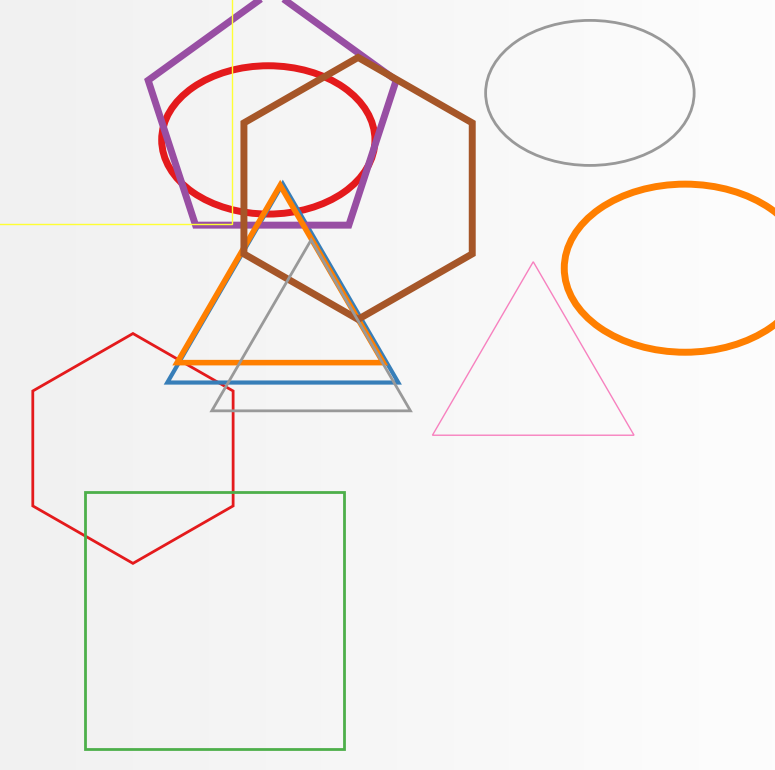[{"shape": "hexagon", "thickness": 1, "radius": 0.75, "center": [0.172, 0.418]}, {"shape": "oval", "thickness": 2.5, "radius": 0.69, "center": [0.346, 0.818]}, {"shape": "triangle", "thickness": 1.5, "radius": 0.86, "center": [0.365, 0.589]}, {"shape": "square", "thickness": 1, "radius": 0.84, "center": [0.277, 0.194]}, {"shape": "pentagon", "thickness": 2.5, "radius": 0.84, "center": [0.351, 0.844]}, {"shape": "triangle", "thickness": 2, "radius": 0.77, "center": [0.362, 0.606]}, {"shape": "oval", "thickness": 2.5, "radius": 0.78, "center": [0.884, 0.652]}, {"shape": "square", "thickness": 0.5, "radius": 0.82, "center": [0.134, 0.873]}, {"shape": "hexagon", "thickness": 2.5, "radius": 0.85, "center": [0.462, 0.755]}, {"shape": "triangle", "thickness": 0.5, "radius": 0.75, "center": [0.688, 0.51]}, {"shape": "triangle", "thickness": 1, "radius": 0.74, "center": [0.401, 0.54]}, {"shape": "oval", "thickness": 1, "radius": 0.67, "center": [0.761, 0.879]}]